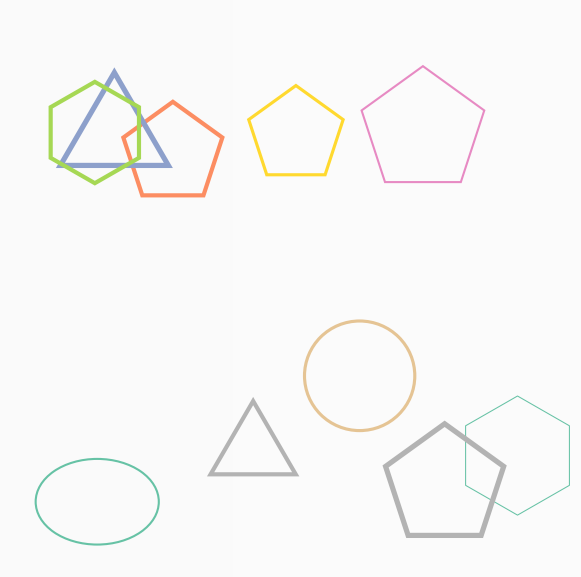[{"shape": "oval", "thickness": 1, "radius": 0.53, "center": [0.167, 0.13]}, {"shape": "hexagon", "thickness": 0.5, "radius": 0.52, "center": [0.89, 0.21]}, {"shape": "pentagon", "thickness": 2, "radius": 0.45, "center": [0.297, 0.733]}, {"shape": "triangle", "thickness": 2.5, "radius": 0.54, "center": [0.197, 0.766]}, {"shape": "pentagon", "thickness": 1, "radius": 0.55, "center": [0.728, 0.774]}, {"shape": "hexagon", "thickness": 2, "radius": 0.44, "center": [0.163, 0.77]}, {"shape": "pentagon", "thickness": 1.5, "radius": 0.43, "center": [0.509, 0.766]}, {"shape": "circle", "thickness": 1.5, "radius": 0.47, "center": [0.619, 0.348]}, {"shape": "pentagon", "thickness": 2.5, "radius": 0.53, "center": [0.765, 0.158]}, {"shape": "triangle", "thickness": 2, "radius": 0.42, "center": [0.436, 0.22]}]